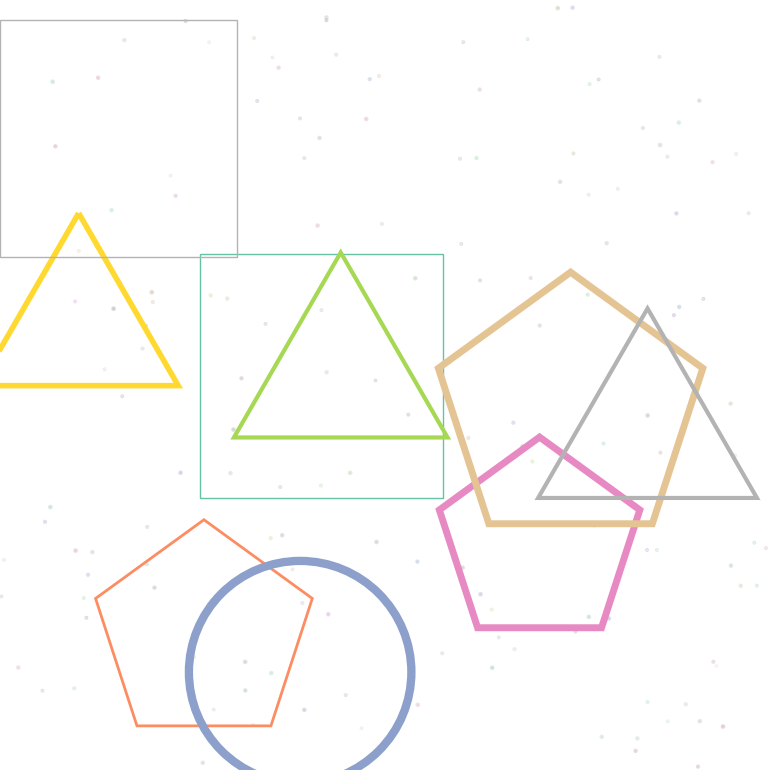[{"shape": "square", "thickness": 0.5, "radius": 0.79, "center": [0.418, 0.512]}, {"shape": "pentagon", "thickness": 1, "radius": 0.74, "center": [0.265, 0.177]}, {"shape": "circle", "thickness": 3, "radius": 0.72, "center": [0.39, 0.127]}, {"shape": "pentagon", "thickness": 2.5, "radius": 0.68, "center": [0.701, 0.295]}, {"shape": "triangle", "thickness": 1.5, "radius": 0.8, "center": [0.443, 0.512]}, {"shape": "triangle", "thickness": 2, "radius": 0.75, "center": [0.102, 0.574]}, {"shape": "pentagon", "thickness": 2.5, "radius": 0.9, "center": [0.741, 0.466]}, {"shape": "square", "thickness": 0.5, "radius": 0.77, "center": [0.154, 0.821]}, {"shape": "triangle", "thickness": 1.5, "radius": 0.82, "center": [0.841, 0.435]}]